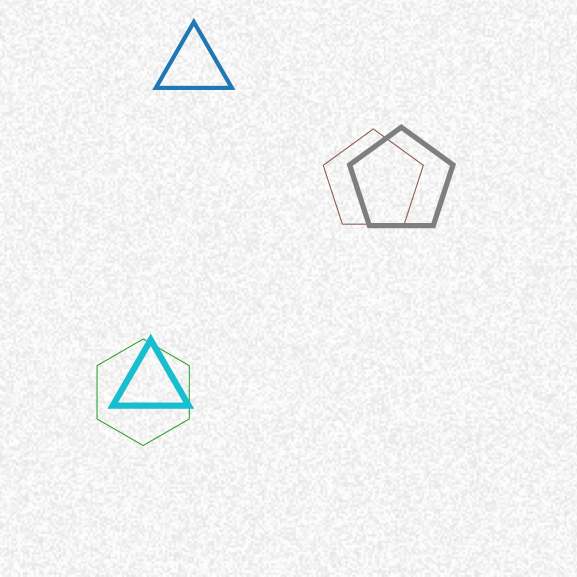[{"shape": "triangle", "thickness": 2, "radius": 0.38, "center": [0.336, 0.885]}, {"shape": "hexagon", "thickness": 0.5, "radius": 0.46, "center": [0.248, 0.32]}, {"shape": "pentagon", "thickness": 0.5, "radius": 0.46, "center": [0.646, 0.685]}, {"shape": "pentagon", "thickness": 2.5, "radius": 0.47, "center": [0.695, 0.685]}, {"shape": "triangle", "thickness": 3, "radius": 0.38, "center": [0.261, 0.335]}]